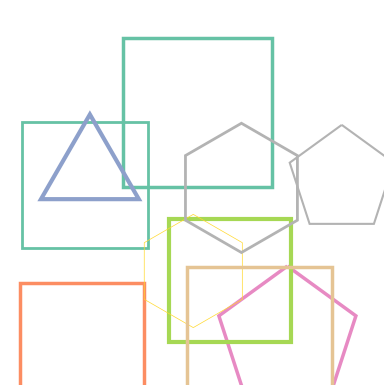[{"shape": "square", "thickness": 2, "radius": 0.82, "center": [0.22, 0.52]}, {"shape": "square", "thickness": 2.5, "radius": 0.97, "center": [0.513, 0.709]}, {"shape": "square", "thickness": 2.5, "radius": 0.8, "center": [0.213, 0.106]}, {"shape": "triangle", "thickness": 3, "radius": 0.73, "center": [0.233, 0.556]}, {"shape": "pentagon", "thickness": 2.5, "radius": 0.94, "center": [0.746, 0.122]}, {"shape": "square", "thickness": 3, "radius": 0.79, "center": [0.597, 0.272]}, {"shape": "hexagon", "thickness": 0.5, "radius": 0.74, "center": [0.502, 0.296]}, {"shape": "square", "thickness": 2.5, "radius": 0.94, "center": [0.674, 0.118]}, {"shape": "hexagon", "thickness": 2, "radius": 0.84, "center": [0.627, 0.512]}, {"shape": "pentagon", "thickness": 1.5, "radius": 0.71, "center": [0.888, 0.533]}]